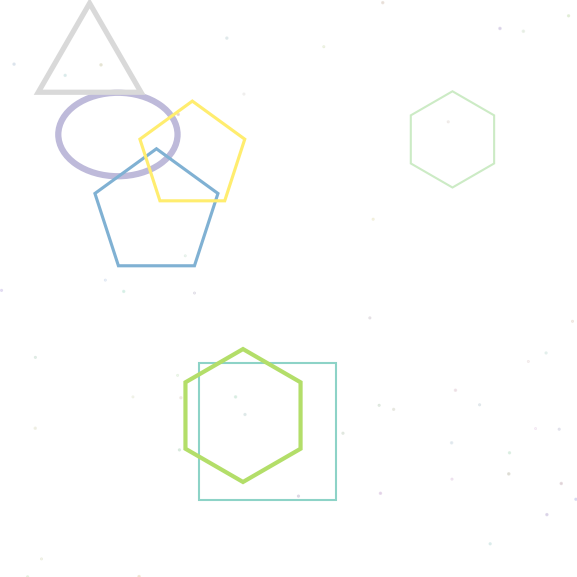[{"shape": "square", "thickness": 1, "radius": 0.59, "center": [0.464, 0.252]}, {"shape": "oval", "thickness": 3, "radius": 0.52, "center": [0.204, 0.766]}, {"shape": "pentagon", "thickness": 1.5, "radius": 0.56, "center": [0.271, 0.63]}, {"shape": "hexagon", "thickness": 2, "radius": 0.58, "center": [0.421, 0.28]}, {"shape": "triangle", "thickness": 2.5, "radius": 0.51, "center": [0.155, 0.891]}, {"shape": "hexagon", "thickness": 1, "radius": 0.42, "center": [0.783, 0.758]}, {"shape": "pentagon", "thickness": 1.5, "radius": 0.48, "center": [0.333, 0.729]}]